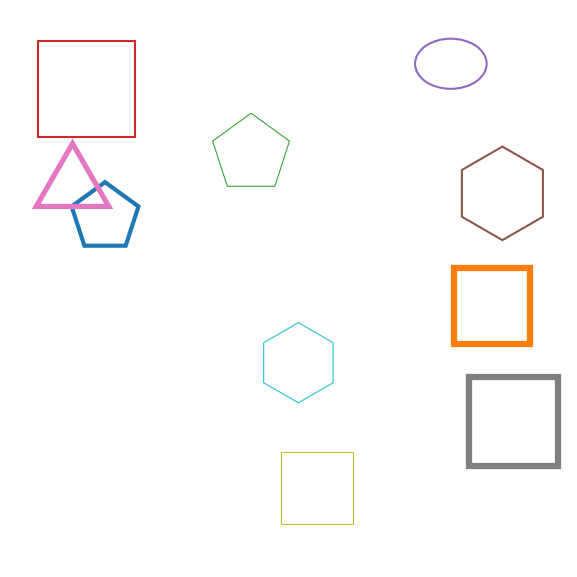[{"shape": "pentagon", "thickness": 2, "radius": 0.3, "center": [0.182, 0.623]}, {"shape": "square", "thickness": 3, "radius": 0.33, "center": [0.852, 0.469]}, {"shape": "pentagon", "thickness": 0.5, "radius": 0.35, "center": [0.435, 0.733]}, {"shape": "square", "thickness": 1, "radius": 0.42, "center": [0.15, 0.845]}, {"shape": "oval", "thickness": 1, "radius": 0.31, "center": [0.781, 0.889]}, {"shape": "hexagon", "thickness": 1, "radius": 0.41, "center": [0.87, 0.664]}, {"shape": "triangle", "thickness": 2.5, "radius": 0.36, "center": [0.126, 0.678]}, {"shape": "square", "thickness": 3, "radius": 0.39, "center": [0.889, 0.269]}, {"shape": "square", "thickness": 0.5, "radius": 0.31, "center": [0.549, 0.154]}, {"shape": "hexagon", "thickness": 0.5, "radius": 0.35, "center": [0.517, 0.371]}]